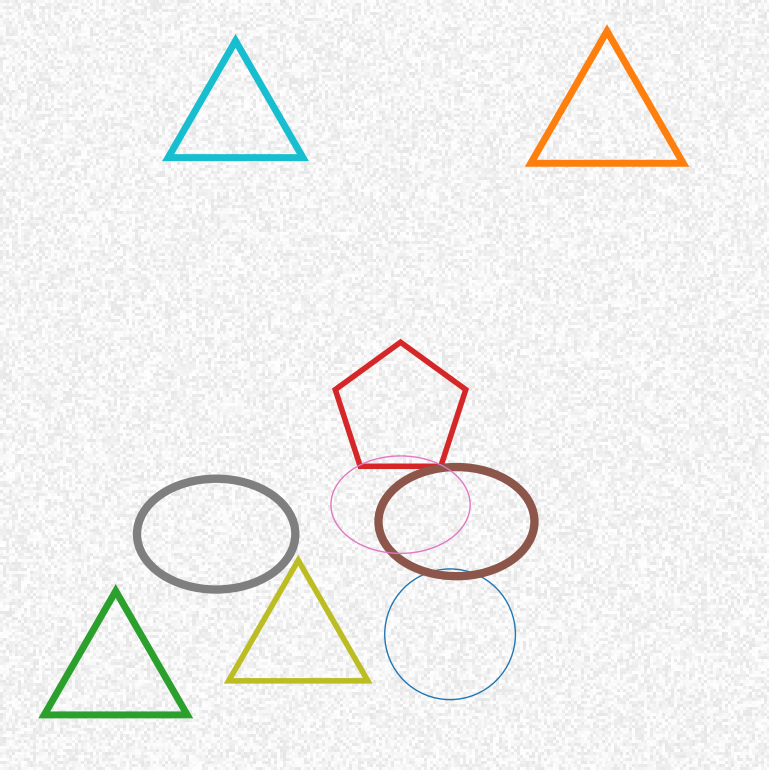[{"shape": "circle", "thickness": 0.5, "radius": 0.42, "center": [0.585, 0.176]}, {"shape": "triangle", "thickness": 2.5, "radius": 0.57, "center": [0.788, 0.845]}, {"shape": "triangle", "thickness": 2.5, "radius": 0.54, "center": [0.15, 0.125]}, {"shape": "pentagon", "thickness": 2, "radius": 0.45, "center": [0.52, 0.466]}, {"shape": "oval", "thickness": 3, "radius": 0.51, "center": [0.593, 0.323]}, {"shape": "oval", "thickness": 0.5, "radius": 0.45, "center": [0.52, 0.345]}, {"shape": "oval", "thickness": 3, "radius": 0.51, "center": [0.281, 0.306]}, {"shape": "triangle", "thickness": 2, "radius": 0.52, "center": [0.387, 0.168]}, {"shape": "triangle", "thickness": 2.5, "radius": 0.51, "center": [0.306, 0.846]}]